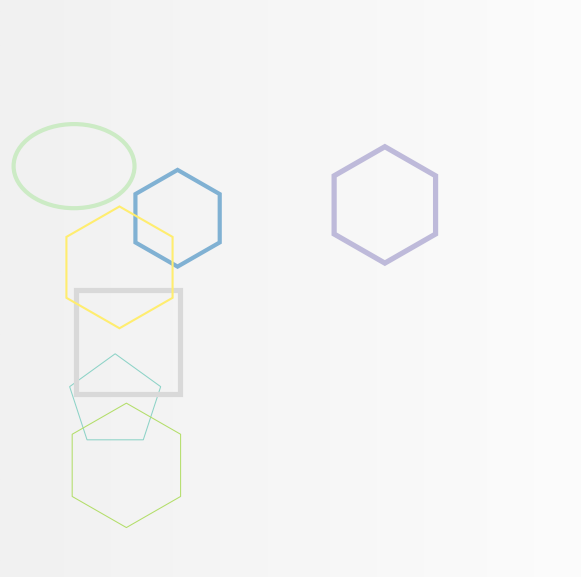[{"shape": "pentagon", "thickness": 0.5, "radius": 0.41, "center": [0.198, 0.304]}, {"shape": "hexagon", "thickness": 2.5, "radius": 0.5, "center": [0.662, 0.644]}, {"shape": "hexagon", "thickness": 2, "radius": 0.42, "center": [0.305, 0.621]}, {"shape": "hexagon", "thickness": 0.5, "radius": 0.54, "center": [0.217, 0.193]}, {"shape": "square", "thickness": 2.5, "radius": 0.45, "center": [0.22, 0.407]}, {"shape": "oval", "thickness": 2, "radius": 0.52, "center": [0.127, 0.711]}, {"shape": "hexagon", "thickness": 1, "radius": 0.53, "center": [0.206, 0.536]}]